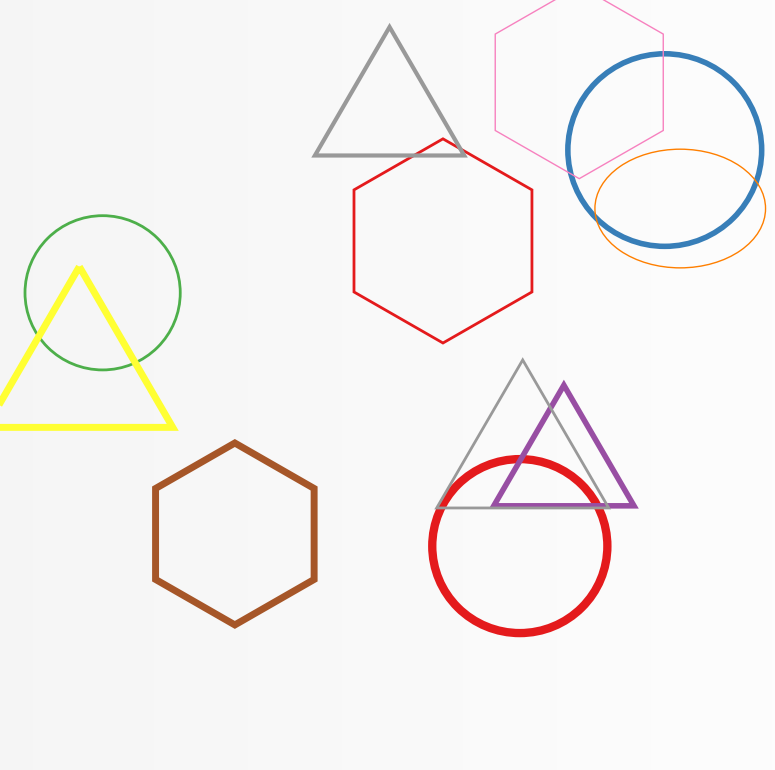[{"shape": "hexagon", "thickness": 1, "radius": 0.66, "center": [0.572, 0.687]}, {"shape": "circle", "thickness": 3, "radius": 0.56, "center": [0.671, 0.291]}, {"shape": "circle", "thickness": 2, "radius": 0.63, "center": [0.858, 0.805]}, {"shape": "circle", "thickness": 1, "radius": 0.5, "center": [0.132, 0.62]}, {"shape": "triangle", "thickness": 2, "radius": 0.52, "center": [0.728, 0.395]}, {"shape": "oval", "thickness": 0.5, "radius": 0.55, "center": [0.878, 0.729]}, {"shape": "triangle", "thickness": 2.5, "radius": 0.7, "center": [0.102, 0.515]}, {"shape": "hexagon", "thickness": 2.5, "radius": 0.59, "center": [0.303, 0.307]}, {"shape": "hexagon", "thickness": 0.5, "radius": 0.63, "center": [0.747, 0.893]}, {"shape": "triangle", "thickness": 1, "radius": 0.64, "center": [0.674, 0.404]}, {"shape": "triangle", "thickness": 1.5, "radius": 0.56, "center": [0.503, 0.854]}]